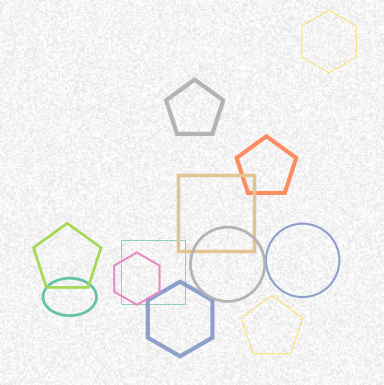[{"shape": "oval", "thickness": 2, "radius": 0.35, "center": [0.181, 0.229]}, {"shape": "square", "thickness": 0.5, "radius": 0.42, "center": [0.397, 0.294]}, {"shape": "pentagon", "thickness": 3, "radius": 0.41, "center": [0.692, 0.565]}, {"shape": "circle", "thickness": 1.5, "radius": 0.48, "center": [0.786, 0.324]}, {"shape": "hexagon", "thickness": 3, "radius": 0.48, "center": [0.468, 0.171]}, {"shape": "hexagon", "thickness": 1.5, "radius": 0.34, "center": [0.356, 0.276]}, {"shape": "pentagon", "thickness": 2, "radius": 0.46, "center": [0.175, 0.328]}, {"shape": "pentagon", "thickness": 0.5, "radius": 0.42, "center": [0.707, 0.149]}, {"shape": "hexagon", "thickness": 0.5, "radius": 0.41, "center": [0.855, 0.892]}, {"shape": "square", "thickness": 2.5, "radius": 0.5, "center": [0.561, 0.447]}, {"shape": "circle", "thickness": 2, "radius": 0.48, "center": [0.591, 0.314]}, {"shape": "pentagon", "thickness": 3, "radius": 0.39, "center": [0.506, 0.715]}]